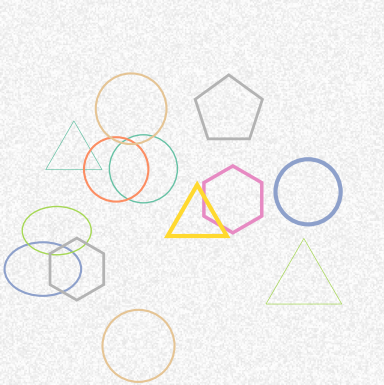[{"shape": "triangle", "thickness": 0.5, "radius": 0.42, "center": [0.192, 0.601]}, {"shape": "circle", "thickness": 1, "radius": 0.44, "center": [0.372, 0.562]}, {"shape": "circle", "thickness": 1.5, "radius": 0.42, "center": [0.302, 0.56]}, {"shape": "oval", "thickness": 1.5, "radius": 0.5, "center": [0.111, 0.301]}, {"shape": "circle", "thickness": 3, "radius": 0.42, "center": [0.8, 0.502]}, {"shape": "hexagon", "thickness": 2.5, "radius": 0.43, "center": [0.605, 0.482]}, {"shape": "oval", "thickness": 1, "radius": 0.45, "center": [0.147, 0.401]}, {"shape": "triangle", "thickness": 0.5, "radius": 0.57, "center": [0.789, 0.267]}, {"shape": "triangle", "thickness": 3, "radius": 0.44, "center": [0.512, 0.431]}, {"shape": "circle", "thickness": 1.5, "radius": 0.47, "center": [0.36, 0.102]}, {"shape": "circle", "thickness": 1.5, "radius": 0.46, "center": [0.341, 0.717]}, {"shape": "pentagon", "thickness": 2, "radius": 0.46, "center": [0.594, 0.714]}, {"shape": "hexagon", "thickness": 2, "radius": 0.4, "center": [0.2, 0.301]}]